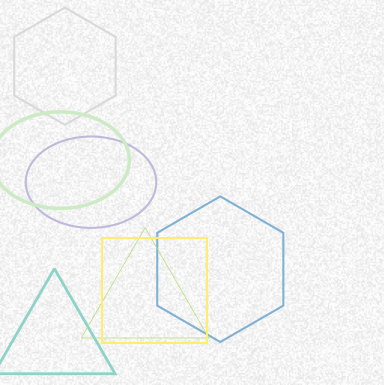[{"shape": "triangle", "thickness": 2, "radius": 0.91, "center": [0.141, 0.12]}, {"shape": "oval", "thickness": 1.5, "radius": 0.85, "center": [0.236, 0.527]}, {"shape": "hexagon", "thickness": 1.5, "radius": 0.95, "center": [0.572, 0.301]}, {"shape": "triangle", "thickness": 0.5, "radius": 0.96, "center": [0.377, 0.218]}, {"shape": "hexagon", "thickness": 1.5, "radius": 0.76, "center": [0.169, 0.828]}, {"shape": "oval", "thickness": 2.5, "radius": 0.9, "center": [0.157, 0.584]}, {"shape": "square", "thickness": 1.5, "radius": 0.68, "center": [0.401, 0.246]}]